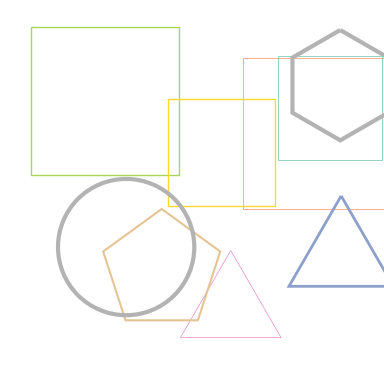[{"shape": "square", "thickness": 0.5, "radius": 0.68, "center": [0.856, 0.72]}, {"shape": "square", "thickness": 0.5, "radius": 0.98, "center": [0.828, 0.653]}, {"shape": "triangle", "thickness": 2, "radius": 0.78, "center": [0.886, 0.335]}, {"shape": "triangle", "thickness": 0.5, "radius": 0.75, "center": [0.599, 0.199]}, {"shape": "square", "thickness": 1, "radius": 0.96, "center": [0.272, 0.738]}, {"shape": "square", "thickness": 1, "radius": 0.69, "center": [0.575, 0.603]}, {"shape": "pentagon", "thickness": 1.5, "radius": 0.8, "center": [0.42, 0.297]}, {"shape": "circle", "thickness": 3, "radius": 0.88, "center": [0.328, 0.358]}, {"shape": "hexagon", "thickness": 3, "radius": 0.72, "center": [0.884, 0.779]}]